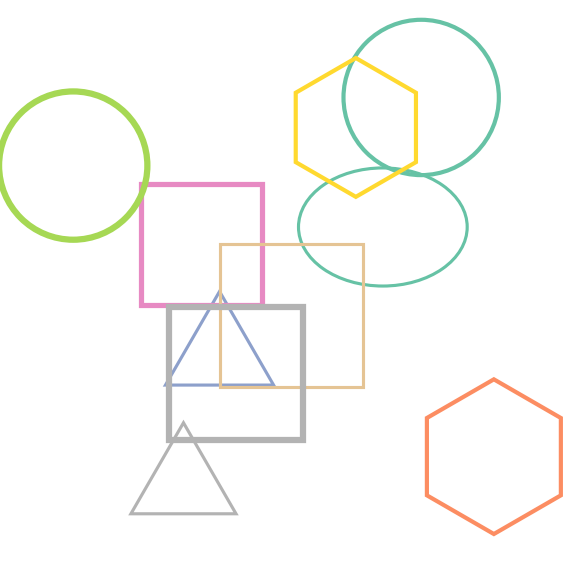[{"shape": "circle", "thickness": 2, "radius": 0.67, "center": [0.729, 0.83]}, {"shape": "oval", "thickness": 1.5, "radius": 0.73, "center": [0.663, 0.606]}, {"shape": "hexagon", "thickness": 2, "radius": 0.67, "center": [0.855, 0.208]}, {"shape": "triangle", "thickness": 1.5, "radius": 0.54, "center": [0.38, 0.386]}, {"shape": "square", "thickness": 2.5, "radius": 0.52, "center": [0.349, 0.576]}, {"shape": "circle", "thickness": 3, "radius": 0.64, "center": [0.127, 0.712]}, {"shape": "hexagon", "thickness": 2, "radius": 0.6, "center": [0.616, 0.778]}, {"shape": "square", "thickness": 1.5, "radius": 0.62, "center": [0.504, 0.452]}, {"shape": "square", "thickness": 3, "radius": 0.58, "center": [0.409, 0.352]}, {"shape": "triangle", "thickness": 1.5, "radius": 0.53, "center": [0.318, 0.162]}]